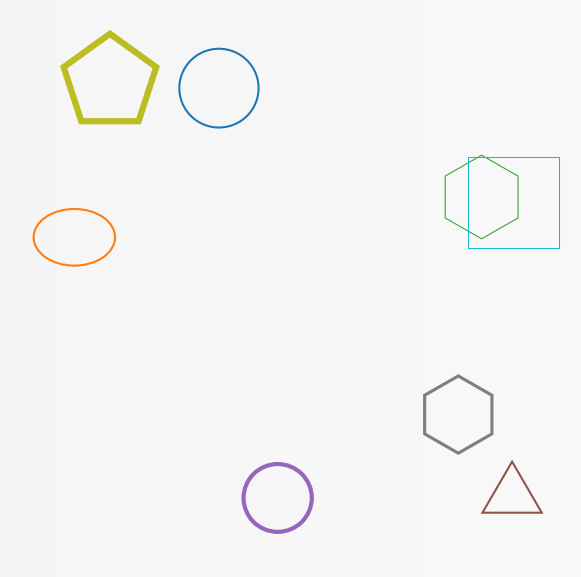[{"shape": "circle", "thickness": 1, "radius": 0.34, "center": [0.377, 0.847]}, {"shape": "oval", "thickness": 1, "radius": 0.35, "center": [0.128, 0.588]}, {"shape": "hexagon", "thickness": 0.5, "radius": 0.36, "center": [0.829, 0.658]}, {"shape": "circle", "thickness": 2, "radius": 0.29, "center": [0.478, 0.137]}, {"shape": "triangle", "thickness": 1, "radius": 0.29, "center": [0.881, 0.141]}, {"shape": "hexagon", "thickness": 1.5, "radius": 0.33, "center": [0.788, 0.281]}, {"shape": "pentagon", "thickness": 3, "radius": 0.42, "center": [0.189, 0.857]}, {"shape": "square", "thickness": 0.5, "radius": 0.39, "center": [0.883, 0.649]}]